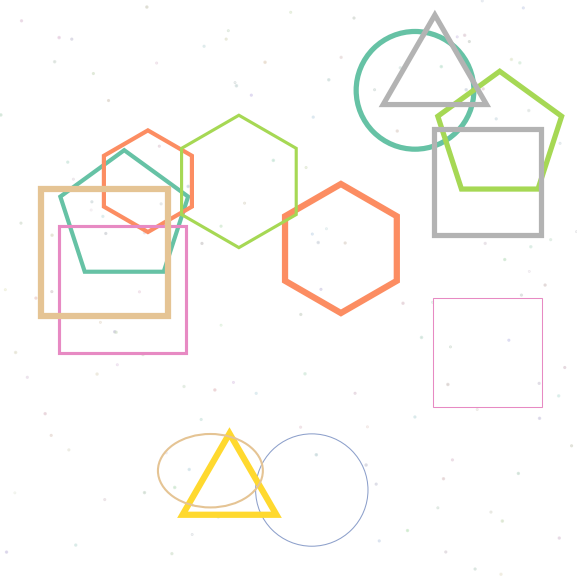[{"shape": "circle", "thickness": 2.5, "radius": 0.51, "center": [0.719, 0.843]}, {"shape": "pentagon", "thickness": 2, "radius": 0.58, "center": [0.215, 0.623]}, {"shape": "hexagon", "thickness": 2, "radius": 0.44, "center": [0.256, 0.685]}, {"shape": "hexagon", "thickness": 3, "radius": 0.56, "center": [0.59, 0.569]}, {"shape": "circle", "thickness": 0.5, "radius": 0.49, "center": [0.54, 0.151]}, {"shape": "square", "thickness": 0.5, "radius": 0.47, "center": [0.844, 0.388]}, {"shape": "square", "thickness": 1.5, "radius": 0.55, "center": [0.213, 0.498]}, {"shape": "pentagon", "thickness": 2.5, "radius": 0.56, "center": [0.865, 0.763]}, {"shape": "hexagon", "thickness": 1.5, "radius": 0.57, "center": [0.414, 0.685]}, {"shape": "triangle", "thickness": 3, "radius": 0.47, "center": [0.397, 0.155]}, {"shape": "oval", "thickness": 1, "radius": 0.45, "center": [0.364, 0.184]}, {"shape": "square", "thickness": 3, "radius": 0.55, "center": [0.181, 0.562]}, {"shape": "triangle", "thickness": 2.5, "radius": 0.52, "center": [0.753, 0.87]}, {"shape": "square", "thickness": 2.5, "radius": 0.46, "center": [0.844, 0.684]}]